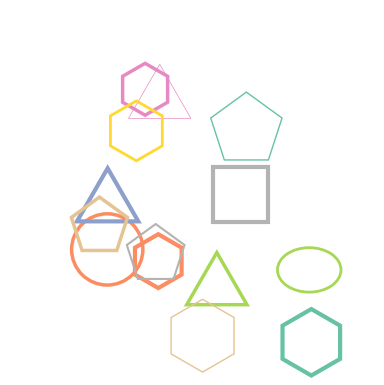[{"shape": "hexagon", "thickness": 3, "radius": 0.43, "center": [0.809, 0.111]}, {"shape": "pentagon", "thickness": 1, "radius": 0.49, "center": [0.64, 0.663]}, {"shape": "hexagon", "thickness": 3, "radius": 0.35, "center": [0.411, 0.322]}, {"shape": "circle", "thickness": 2.5, "radius": 0.46, "center": [0.279, 0.352]}, {"shape": "triangle", "thickness": 3, "radius": 0.46, "center": [0.28, 0.471]}, {"shape": "hexagon", "thickness": 2.5, "radius": 0.34, "center": [0.377, 0.768]}, {"shape": "triangle", "thickness": 0.5, "radius": 0.47, "center": [0.415, 0.739]}, {"shape": "triangle", "thickness": 2.5, "radius": 0.45, "center": [0.563, 0.254]}, {"shape": "oval", "thickness": 2, "radius": 0.41, "center": [0.803, 0.299]}, {"shape": "hexagon", "thickness": 2, "radius": 0.39, "center": [0.354, 0.66]}, {"shape": "pentagon", "thickness": 2.5, "radius": 0.38, "center": [0.258, 0.411]}, {"shape": "hexagon", "thickness": 1, "radius": 0.47, "center": [0.526, 0.128]}, {"shape": "square", "thickness": 3, "radius": 0.36, "center": [0.625, 0.494]}, {"shape": "pentagon", "thickness": 1.5, "radius": 0.39, "center": [0.404, 0.339]}]